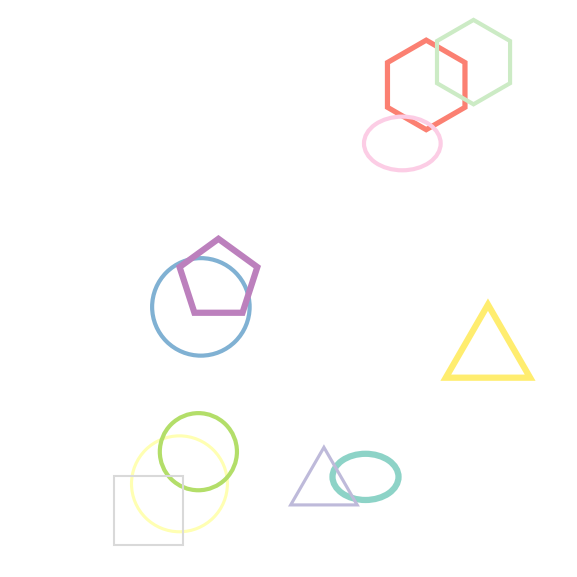[{"shape": "oval", "thickness": 3, "radius": 0.29, "center": [0.633, 0.173]}, {"shape": "circle", "thickness": 1.5, "radius": 0.42, "center": [0.311, 0.161]}, {"shape": "triangle", "thickness": 1.5, "radius": 0.33, "center": [0.561, 0.158]}, {"shape": "hexagon", "thickness": 2.5, "radius": 0.39, "center": [0.738, 0.852]}, {"shape": "circle", "thickness": 2, "radius": 0.42, "center": [0.348, 0.468]}, {"shape": "circle", "thickness": 2, "radius": 0.33, "center": [0.344, 0.217]}, {"shape": "oval", "thickness": 2, "radius": 0.33, "center": [0.697, 0.751]}, {"shape": "square", "thickness": 1, "radius": 0.3, "center": [0.258, 0.115]}, {"shape": "pentagon", "thickness": 3, "radius": 0.35, "center": [0.378, 0.515]}, {"shape": "hexagon", "thickness": 2, "radius": 0.37, "center": [0.82, 0.892]}, {"shape": "triangle", "thickness": 3, "radius": 0.42, "center": [0.845, 0.387]}]